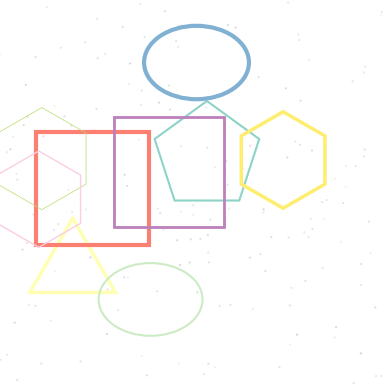[{"shape": "pentagon", "thickness": 1.5, "radius": 0.71, "center": [0.537, 0.595]}, {"shape": "triangle", "thickness": 2.5, "radius": 0.64, "center": [0.189, 0.305]}, {"shape": "square", "thickness": 3, "radius": 0.73, "center": [0.24, 0.511]}, {"shape": "oval", "thickness": 3, "radius": 0.68, "center": [0.51, 0.838]}, {"shape": "hexagon", "thickness": 0.5, "radius": 0.66, "center": [0.109, 0.588]}, {"shape": "hexagon", "thickness": 1, "radius": 0.63, "center": [0.101, 0.483]}, {"shape": "square", "thickness": 2, "radius": 0.71, "center": [0.439, 0.553]}, {"shape": "oval", "thickness": 1.5, "radius": 0.67, "center": [0.391, 0.222]}, {"shape": "hexagon", "thickness": 2.5, "radius": 0.63, "center": [0.735, 0.584]}]